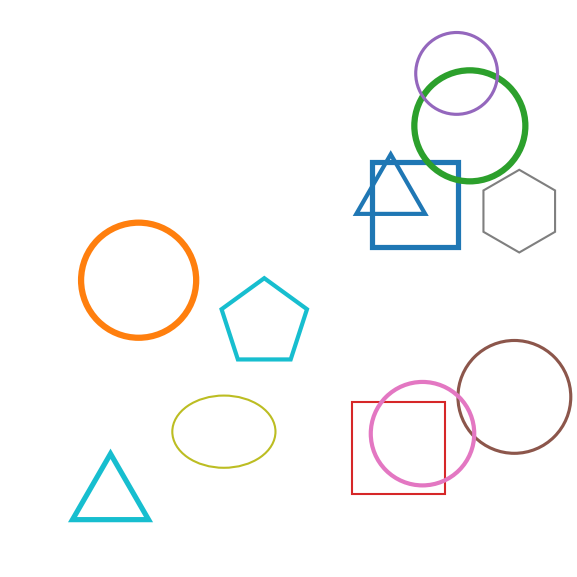[{"shape": "triangle", "thickness": 2, "radius": 0.34, "center": [0.677, 0.663]}, {"shape": "square", "thickness": 2.5, "radius": 0.37, "center": [0.718, 0.645]}, {"shape": "circle", "thickness": 3, "radius": 0.5, "center": [0.24, 0.514]}, {"shape": "circle", "thickness": 3, "radius": 0.48, "center": [0.814, 0.781]}, {"shape": "square", "thickness": 1, "radius": 0.4, "center": [0.69, 0.224]}, {"shape": "circle", "thickness": 1.5, "radius": 0.35, "center": [0.791, 0.872]}, {"shape": "circle", "thickness": 1.5, "radius": 0.49, "center": [0.891, 0.312]}, {"shape": "circle", "thickness": 2, "radius": 0.45, "center": [0.732, 0.248]}, {"shape": "hexagon", "thickness": 1, "radius": 0.36, "center": [0.899, 0.634]}, {"shape": "oval", "thickness": 1, "radius": 0.45, "center": [0.388, 0.252]}, {"shape": "pentagon", "thickness": 2, "radius": 0.39, "center": [0.458, 0.44]}, {"shape": "triangle", "thickness": 2.5, "radius": 0.38, "center": [0.191, 0.137]}]